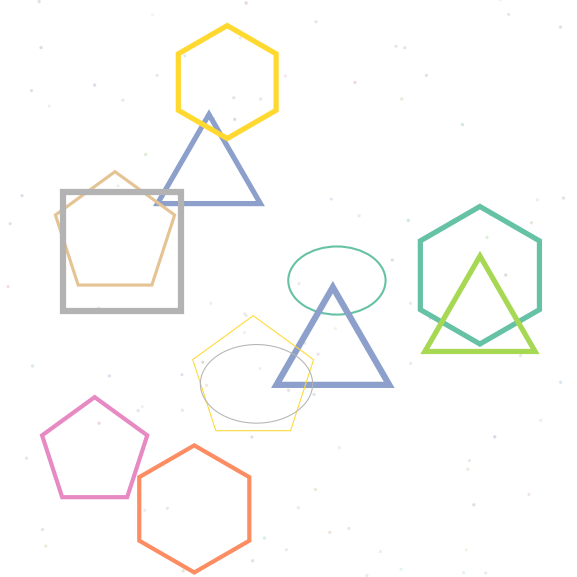[{"shape": "oval", "thickness": 1, "radius": 0.42, "center": [0.583, 0.513]}, {"shape": "hexagon", "thickness": 2.5, "radius": 0.6, "center": [0.831, 0.523]}, {"shape": "hexagon", "thickness": 2, "radius": 0.55, "center": [0.336, 0.118]}, {"shape": "triangle", "thickness": 3, "radius": 0.56, "center": [0.576, 0.389]}, {"shape": "triangle", "thickness": 2.5, "radius": 0.51, "center": [0.362, 0.698]}, {"shape": "pentagon", "thickness": 2, "radius": 0.48, "center": [0.164, 0.216]}, {"shape": "triangle", "thickness": 2.5, "radius": 0.55, "center": [0.831, 0.446]}, {"shape": "pentagon", "thickness": 0.5, "radius": 0.55, "center": [0.438, 0.342]}, {"shape": "hexagon", "thickness": 2.5, "radius": 0.49, "center": [0.393, 0.857]}, {"shape": "pentagon", "thickness": 1.5, "radius": 0.54, "center": [0.199, 0.593]}, {"shape": "square", "thickness": 3, "radius": 0.51, "center": [0.212, 0.564]}, {"shape": "oval", "thickness": 0.5, "radius": 0.49, "center": [0.444, 0.334]}]